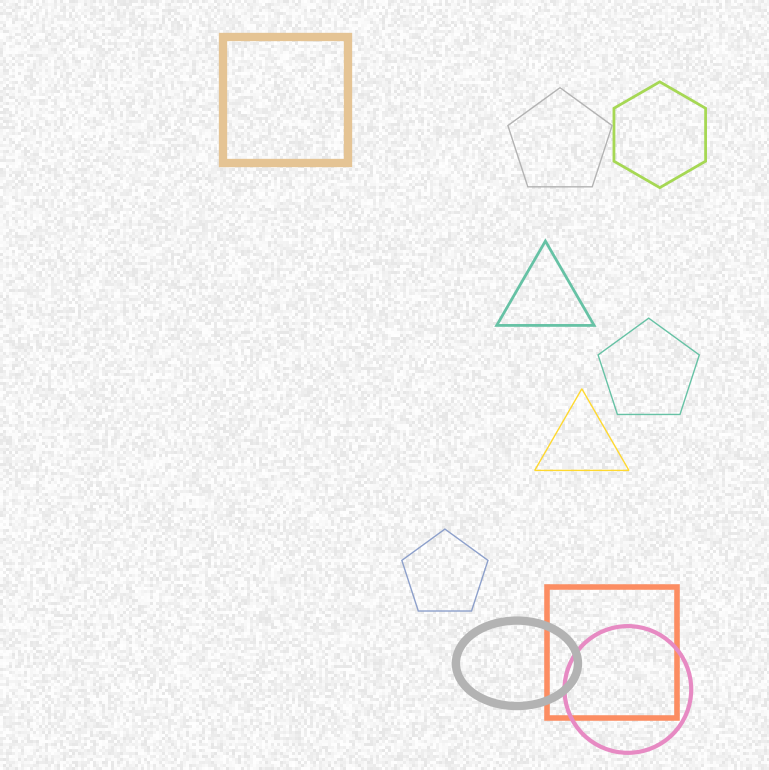[{"shape": "triangle", "thickness": 1, "radius": 0.37, "center": [0.708, 0.614]}, {"shape": "pentagon", "thickness": 0.5, "radius": 0.35, "center": [0.842, 0.518]}, {"shape": "square", "thickness": 2, "radius": 0.42, "center": [0.795, 0.153]}, {"shape": "pentagon", "thickness": 0.5, "radius": 0.29, "center": [0.578, 0.254]}, {"shape": "circle", "thickness": 1.5, "radius": 0.41, "center": [0.815, 0.105]}, {"shape": "hexagon", "thickness": 1, "radius": 0.34, "center": [0.857, 0.825]}, {"shape": "triangle", "thickness": 0.5, "radius": 0.35, "center": [0.756, 0.424]}, {"shape": "square", "thickness": 3, "radius": 0.41, "center": [0.371, 0.87]}, {"shape": "oval", "thickness": 3, "radius": 0.4, "center": [0.671, 0.139]}, {"shape": "pentagon", "thickness": 0.5, "radius": 0.36, "center": [0.727, 0.815]}]